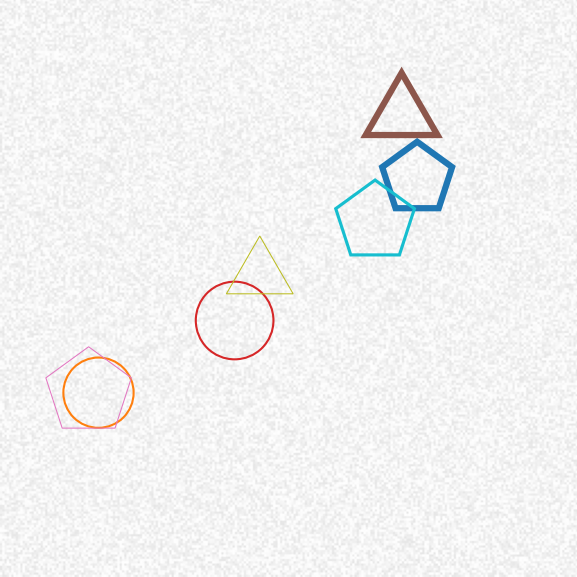[{"shape": "pentagon", "thickness": 3, "radius": 0.32, "center": [0.722, 0.69]}, {"shape": "circle", "thickness": 1, "radius": 0.3, "center": [0.171, 0.319]}, {"shape": "circle", "thickness": 1, "radius": 0.34, "center": [0.406, 0.444]}, {"shape": "triangle", "thickness": 3, "radius": 0.36, "center": [0.695, 0.801]}, {"shape": "pentagon", "thickness": 0.5, "radius": 0.39, "center": [0.153, 0.321]}, {"shape": "triangle", "thickness": 0.5, "radius": 0.33, "center": [0.45, 0.524]}, {"shape": "pentagon", "thickness": 1.5, "radius": 0.36, "center": [0.65, 0.616]}]